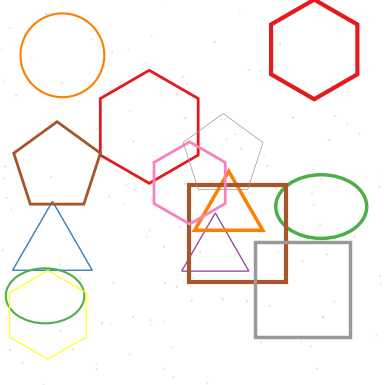[{"shape": "hexagon", "thickness": 3, "radius": 0.65, "center": [0.816, 0.872]}, {"shape": "hexagon", "thickness": 2, "radius": 0.73, "center": [0.388, 0.671]}, {"shape": "triangle", "thickness": 1, "radius": 0.6, "center": [0.136, 0.358]}, {"shape": "oval", "thickness": 1.5, "radius": 0.51, "center": [0.117, 0.232]}, {"shape": "oval", "thickness": 2.5, "radius": 0.59, "center": [0.834, 0.463]}, {"shape": "triangle", "thickness": 1, "radius": 0.5, "center": [0.559, 0.346]}, {"shape": "circle", "thickness": 1.5, "radius": 0.54, "center": [0.162, 0.856]}, {"shape": "triangle", "thickness": 2.5, "radius": 0.51, "center": [0.594, 0.453]}, {"shape": "hexagon", "thickness": 1, "radius": 0.57, "center": [0.124, 0.182]}, {"shape": "pentagon", "thickness": 2, "radius": 0.59, "center": [0.148, 0.566]}, {"shape": "square", "thickness": 3, "radius": 0.63, "center": [0.617, 0.393]}, {"shape": "hexagon", "thickness": 2, "radius": 0.53, "center": [0.493, 0.525]}, {"shape": "square", "thickness": 2.5, "radius": 0.61, "center": [0.786, 0.249]}, {"shape": "pentagon", "thickness": 0.5, "radius": 0.55, "center": [0.579, 0.596]}]